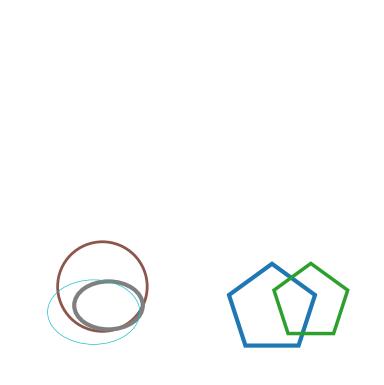[{"shape": "pentagon", "thickness": 3, "radius": 0.59, "center": [0.706, 0.197]}, {"shape": "pentagon", "thickness": 2.5, "radius": 0.5, "center": [0.807, 0.215]}, {"shape": "circle", "thickness": 2, "radius": 0.58, "center": [0.266, 0.256]}, {"shape": "oval", "thickness": 3, "radius": 0.45, "center": [0.282, 0.207]}, {"shape": "oval", "thickness": 0.5, "radius": 0.6, "center": [0.243, 0.189]}]